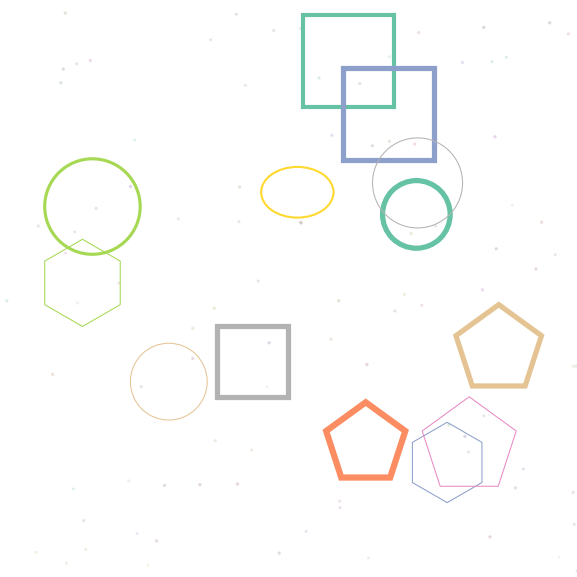[{"shape": "square", "thickness": 2, "radius": 0.4, "center": [0.603, 0.893]}, {"shape": "circle", "thickness": 2.5, "radius": 0.29, "center": [0.721, 0.628]}, {"shape": "pentagon", "thickness": 3, "radius": 0.36, "center": [0.633, 0.231]}, {"shape": "hexagon", "thickness": 0.5, "radius": 0.35, "center": [0.774, 0.198]}, {"shape": "square", "thickness": 2.5, "radius": 0.39, "center": [0.672, 0.802]}, {"shape": "pentagon", "thickness": 0.5, "radius": 0.43, "center": [0.812, 0.226]}, {"shape": "hexagon", "thickness": 0.5, "radius": 0.38, "center": [0.143, 0.509]}, {"shape": "circle", "thickness": 1.5, "radius": 0.41, "center": [0.16, 0.641]}, {"shape": "oval", "thickness": 1, "radius": 0.31, "center": [0.515, 0.666]}, {"shape": "pentagon", "thickness": 2.5, "radius": 0.39, "center": [0.864, 0.394]}, {"shape": "circle", "thickness": 0.5, "radius": 0.33, "center": [0.292, 0.338]}, {"shape": "square", "thickness": 2.5, "radius": 0.31, "center": [0.437, 0.373]}, {"shape": "circle", "thickness": 0.5, "radius": 0.39, "center": [0.723, 0.682]}]